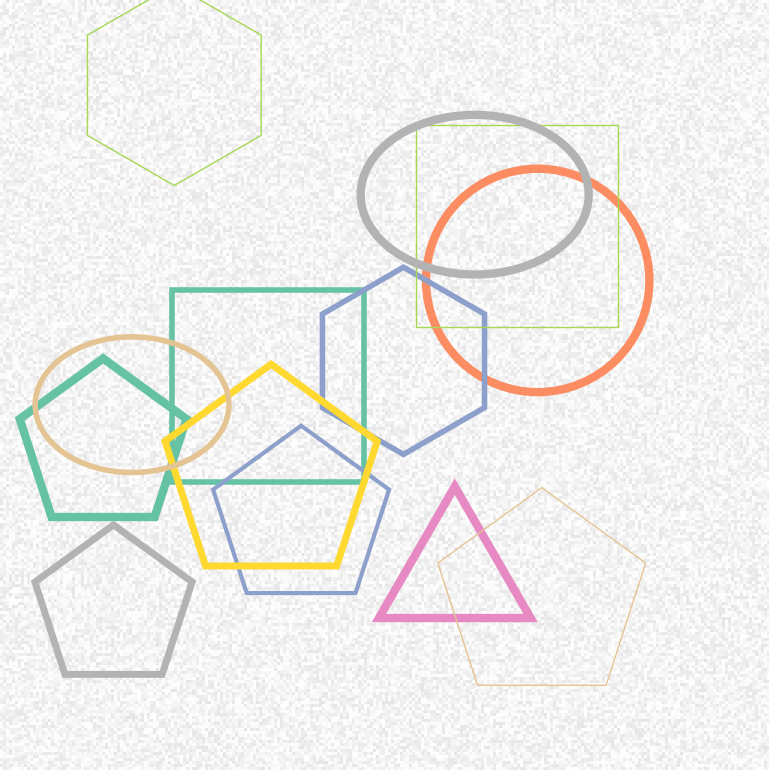[{"shape": "pentagon", "thickness": 3, "radius": 0.57, "center": [0.134, 0.421]}, {"shape": "square", "thickness": 2, "radius": 0.62, "center": [0.348, 0.499]}, {"shape": "circle", "thickness": 3, "radius": 0.73, "center": [0.698, 0.636]}, {"shape": "pentagon", "thickness": 1.5, "radius": 0.6, "center": [0.391, 0.327]}, {"shape": "hexagon", "thickness": 2, "radius": 0.61, "center": [0.524, 0.531]}, {"shape": "triangle", "thickness": 3, "radius": 0.57, "center": [0.591, 0.254]}, {"shape": "hexagon", "thickness": 0.5, "radius": 0.65, "center": [0.226, 0.889]}, {"shape": "square", "thickness": 0.5, "radius": 0.66, "center": [0.671, 0.707]}, {"shape": "pentagon", "thickness": 2.5, "radius": 0.72, "center": [0.352, 0.382]}, {"shape": "oval", "thickness": 2, "radius": 0.63, "center": [0.171, 0.474]}, {"shape": "pentagon", "thickness": 0.5, "radius": 0.71, "center": [0.704, 0.225]}, {"shape": "pentagon", "thickness": 2.5, "radius": 0.54, "center": [0.147, 0.211]}, {"shape": "oval", "thickness": 3, "radius": 0.74, "center": [0.616, 0.747]}]